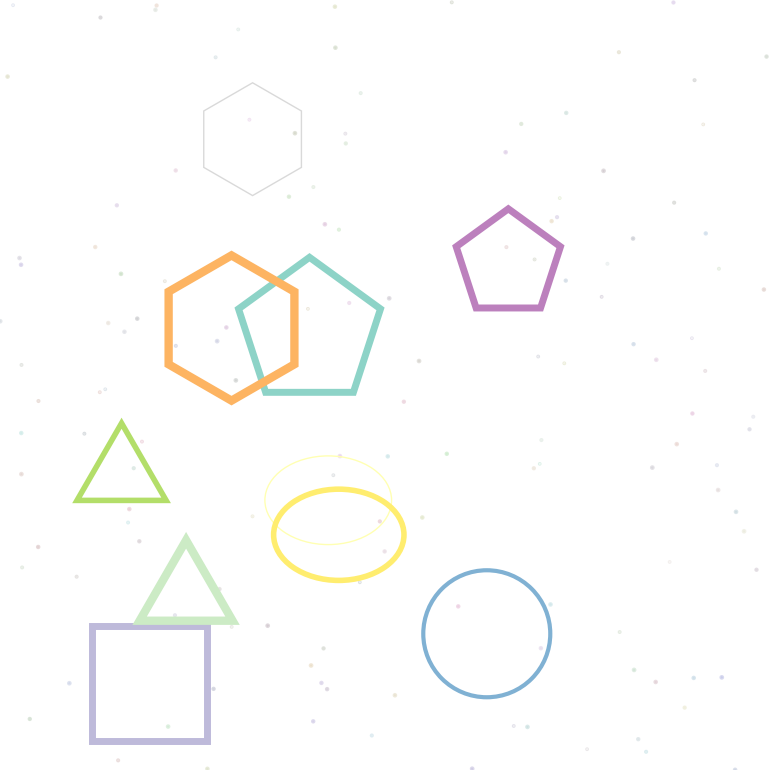[{"shape": "pentagon", "thickness": 2.5, "radius": 0.48, "center": [0.402, 0.569]}, {"shape": "oval", "thickness": 0.5, "radius": 0.41, "center": [0.426, 0.35]}, {"shape": "square", "thickness": 2.5, "radius": 0.37, "center": [0.194, 0.112]}, {"shape": "circle", "thickness": 1.5, "radius": 0.41, "center": [0.632, 0.177]}, {"shape": "hexagon", "thickness": 3, "radius": 0.47, "center": [0.301, 0.574]}, {"shape": "triangle", "thickness": 2, "radius": 0.33, "center": [0.158, 0.384]}, {"shape": "hexagon", "thickness": 0.5, "radius": 0.37, "center": [0.328, 0.819]}, {"shape": "pentagon", "thickness": 2.5, "radius": 0.36, "center": [0.66, 0.658]}, {"shape": "triangle", "thickness": 3, "radius": 0.35, "center": [0.242, 0.229]}, {"shape": "oval", "thickness": 2, "radius": 0.42, "center": [0.44, 0.305]}]